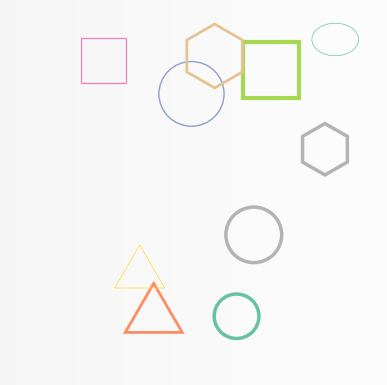[{"shape": "oval", "thickness": 0.5, "radius": 0.3, "center": [0.865, 0.897]}, {"shape": "circle", "thickness": 2.5, "radius": 0.29, "center": [0.61, 0.179]}, {"shape": "triangle", "thickness": 2, "radius": 0.42, "center": [0.397, 0.179]}, {"shape": "circle", "thickness": 1, "radius": 0.42, "center": [0.494, 0.756]}, {"shape": "square", "thickness": 1, "radius": 0.29, "center": [0.267, 0.843]}, {"shape": "square", "thickness": 3, "radius": 0.36, "center": [0.7, 0.818]}, {"shape": "triangle", "thickness": 0.5, "radius": 0.37, "center": [0.36, 0.289]}, {"shape": "hexagon", "thickness": 2, "radius": 0.41, "center": [0.554, 0.855]}, {"shape": "hexagon", "thickness": 2.5, "radius": 0.33, "center": [0.839, 0.612]}, {"shape": "circle", "thickness": 2.5, "radius": 0.36, "center": [0.655, 0.39]}]